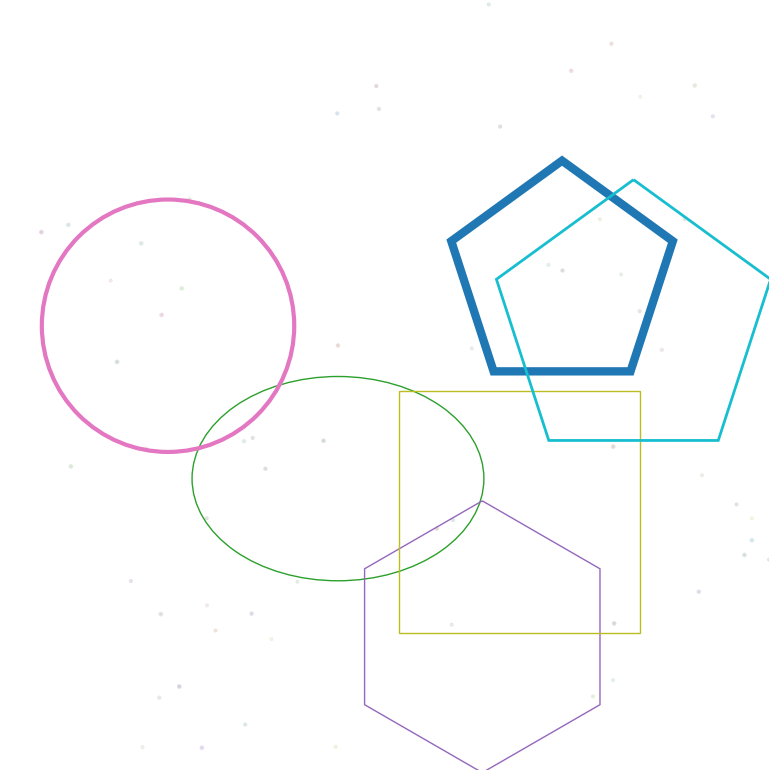[{"shape": "pentagon", "thickness": 3, "radius": 0.76, "center": [0.73, 0.64]}, {"shape": "oval", "thickness": 0.5, "radius": 0.95, "center": [0.439, 0.378]}, {"shape": "hexagon", "thickness": 0.5, "radius": 0.88, "center": [0.626, 0.173]}, {"shape": "circle", "thickness": 1.5, "radius": 0.82, "center": [0.218, 0.577]}, {"shape": "square", "thickness": 0.5, "radius": 0.78, "center": [0.675, 0.335]}, {"shape": "pentagon", "thickness": 1, "radius": 0.94, "center": [0.823, 0.579]}]